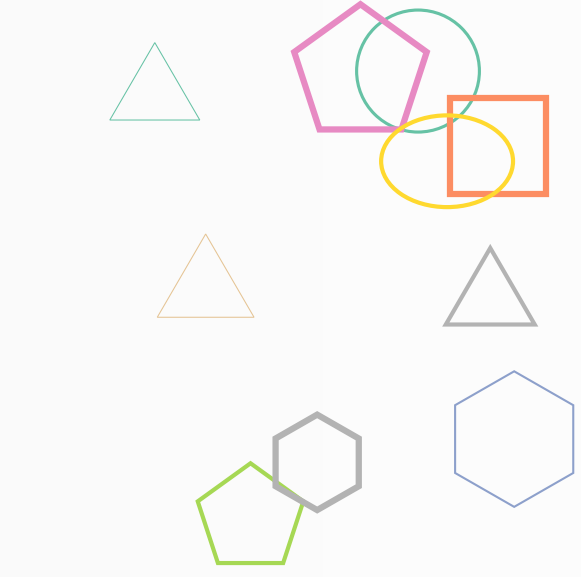[{"shape": "triangle", "thickness": 0.5, "radius": 0.45, "center": [0.266, 0.836]}, {"shape": "circle", "thickness": 1.5, "radius": 0.53, "center": [0.719, 0.876]}, {"shape": "square", "thickness": 3, "radius": 0.41, "center": [0.857, 0.746]}, {"shape": "hexagon", "thickness": 1, "radius": 0.59, "center": [0.885, 0.239]}, {"shape": "pentagon", "thickness": 3, "radius": 0.6, "center": [0.62, 0.872]}, {"shape": "pentagon", "thickness": 2, "radius": 0.48, "center": [0.431, 0.101]}, {"shape": "oval", "thickness": 2, "radius": 0.57, "center": [0.769, 0.72]}, {"shape": "triangle", "thickness": 0.5, "radius": 0.48, "center": [0.354, 0.498]}, {"shape": "hexagon", "thickness": 3, "radius": 0.41, "center": [0.546, 0.199]}, {"shape": "triangle", "thickness": 2, "radius": 0.44, "center": [0.843, 0.481]}]